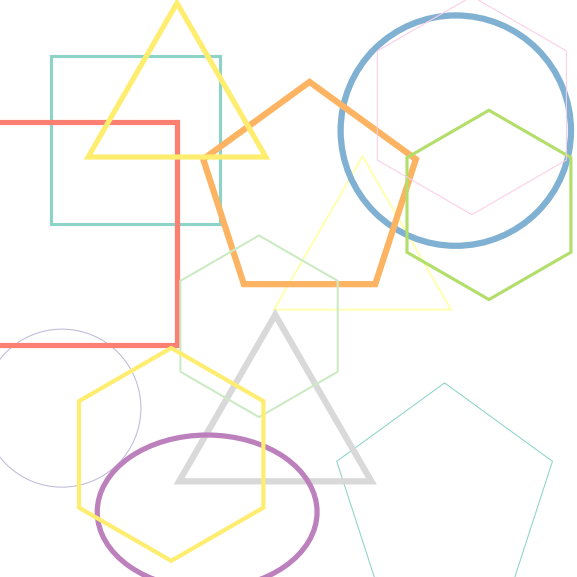[{"shape": "pentagon", "thickness": 0.5, "radius": 0.98, "center": [0.77, 0.14]}, {"shape": "square", "thickness": 1.5, "radius": 0.73, "center": [0.235, 0.757]}, {"shape": "triangle", "thickness": 1, "radius": 0.88, "center": [0.628, 0.551]}, {"shape": "circle", "thickness": 0.5, "radius": 0.68, "center": [0.107, 0.292]}, {"shape": "square", "thickness": 2.5, "radius": 0.96, "center": [0.114, 0.595]}, {"shape": "circle", "thickness": 3, "radius": 1.0, "center": [0.789, 0.773]}, {"shape": "pentagon", "thickness": 3, "radius": 0.97, "center": [0.536, 0.664]}, {"shape": "hexagon", "thickness": 1.5, "radius": 0.82, "center": [0.847, 0.644]}, {"shape": "hexagon", "thickness": 0.5, "radius": 0.94, "center": [0.817, 0.816]}, {"shape": "triangle", "thickness": 3, "radius": 0.96, "center": [0.477, 0.262]}, {"shape": "oval", "thickness": 2.5, "radius": 0.95, "center": [0.359, 0.113]}, {"shape": "hexagon", "thickness": 1, "radius": 0.79, "center": [0.449, 0.434]}, {"shape": "triangle", "thickness": 2.5, "radius": 0.89, "center": [0.306, 0.816]}, {"shape": "hexagon", "thickness": 2, "radius": 0.92, "center": [0.296, 0.212]}]